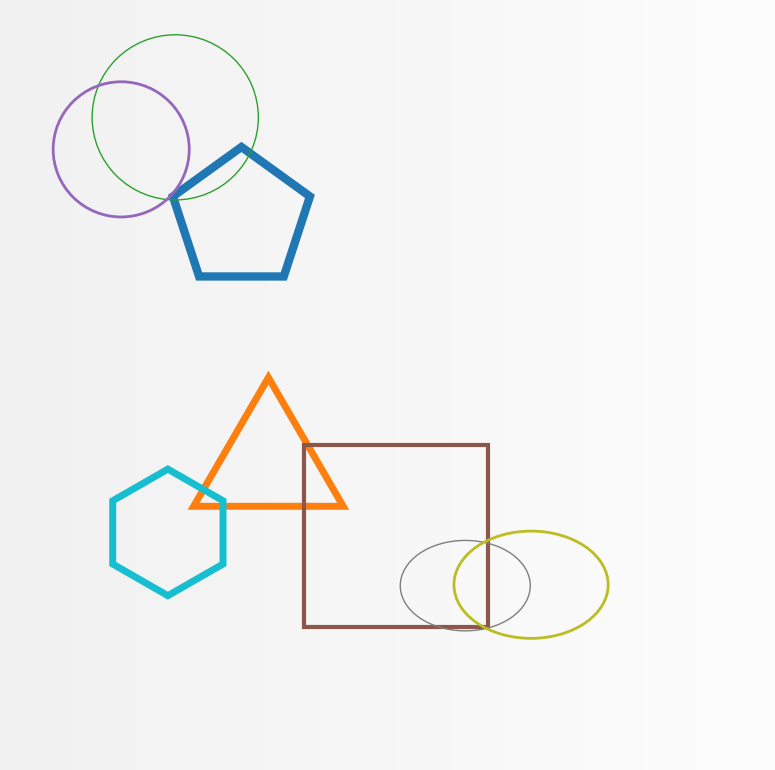[{"shape": "pentagon", "thickness": 3, "radius": 0.46, "center": [0.312, 0.716]}, {"shape": "triangle", "thickness": 2.5, "radius": 0.56, "center": [0.346, 0.398]}, {"shape": "circle", "thickness": 0.5, "radius": 0.54, "center": [0.226, 0.848]}, {"shape": "circle", "thickness": 1, "radius": 0.44, "center": [0.156, 0.806]}, {"shape": "square", "thickness": 1.5, "radius": 0.59, "center": [0.511, 0.304]}, {"shape": "oval", "thickness": 0.5, "radius": 0.42, "center": [0.6, 0.239]}, {"shape": "oval", "thickness": 1, "radius": 0.5, "center": [0.685, 0.241]}, {"shape": "hexagon", "thickness": 2.5, "radius": 0.41, "center": [0.217, 0.309]}]